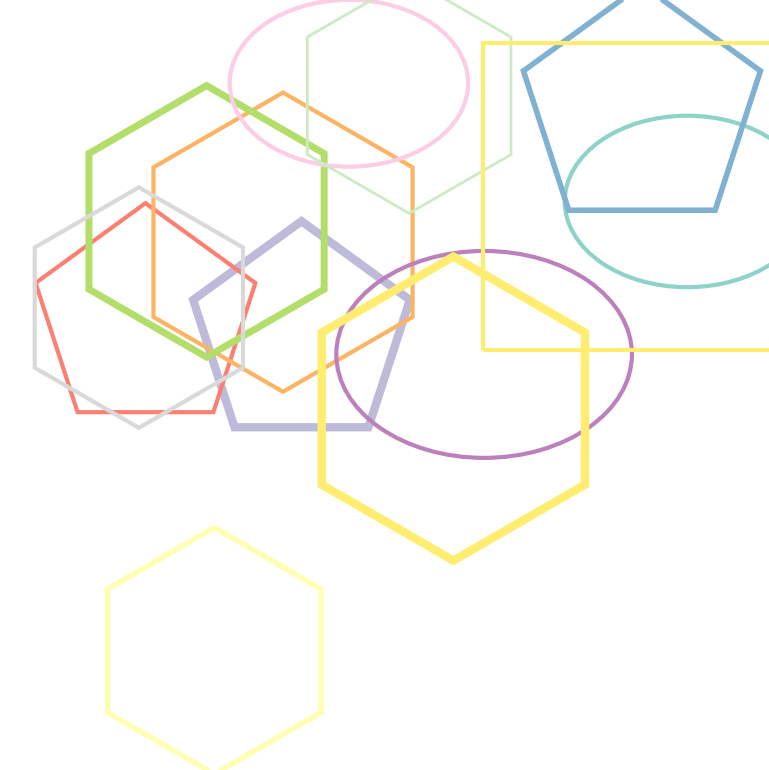[{"shape": "oval", "thickness": 1.5, "radius": 0.8, "center": [0.892, 0.738]}, {"shape": "hexagon", "thickness": 2, "radius": 0.8, "center": [0.278, 0.155]}, {"shape": "pentagon", "thickness": 3, "radius": 0.74, "center": [0.392, 0.565]}, {"shape": "pentagon", "thickness": 1.5, "radius": 0.75, "center": [0.189, 0.586]}, {"shape": "pentagon", "thickness": 2, "radius": 0.81, "center": [0.834, 0.858]}, {"shape": "hexagon", "thickness": 1.5, "radius": 0.97, "center": [0.368, 0.685]}, {"shape": "hexagon", "thickness": 2.5, "radius": 0.88, "center": [0.268, 0.713]}, {"shape": "oval", "thickness": 1.5, "radius": 0.77, "center": [0.453, 0.892]}, {"shape": "hexagon", "thickness": 1.5, "radius": 0.78, "center": [0.18, 0.601]}, {"shape": "oval", "thickness": 1.5, "radius": 0.96, "center": [0.629, 0.54]}, {"shape": "hexagon", "thickness": 1, "radius": 0.76, "center": [0.531, 0.876]}, {"shape": "square", "thickness": 1.5, "radius": 1.0, "center": [0.827, 0.745]}, {"shape": "hexagon", "thickness": 3, "radius": 0.99, "center": [0.589, 0.469]}]